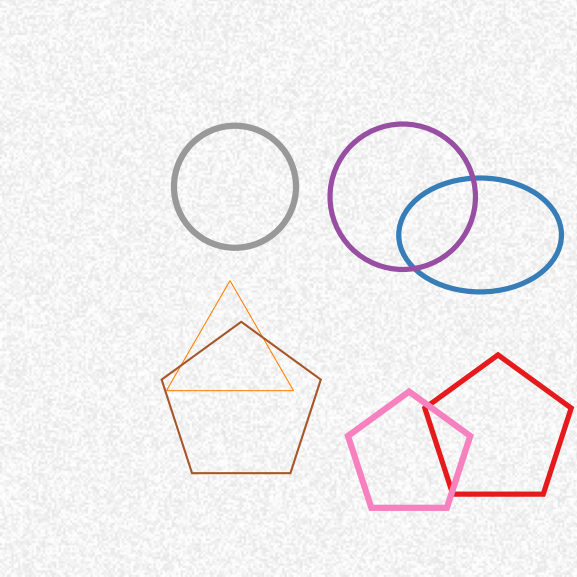[{"shape": "pentagon", "thickness": 2.5, "radius": 0.67, "center": [0.862, 0.251]}, {"shape": "oval", "thickness": 2.5, "radius": 0.7, "center": [0.831, 0.592]}, {"shape": "circle", "thickness": 2.5, "radius": 0.63, "center": [0.697, 0.658]}, {"shape": "triangle", "thickness": 0.5, "radius": 0.64, "center": [0.398, 0.386]}, {"shape": "pentagon", "thickness": 1, "radius": 0.72, "center": [0.418, 0.297]}, {"shape": "pentagon", "thickness": 3, "radius": 0.56, "center": [0.708, 0.21]}, {"shape": "circle", "thickness": 3, "radius": 0.53, "center": [0.407, 0.676]}]